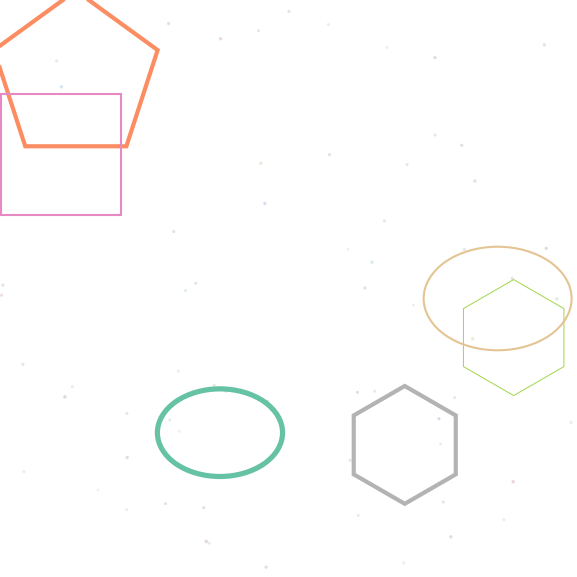[{"shape": "oval", "thickness": 2.5, "radius": 0.54, "center": [0.381, 0.25]}, {"shape": "pentagon", "thickness": 2, "radius": 0.74, "center": [0.131, 0.866]}, {"shape": "square", "thickness": 1, "radius": 0.52, "center": [0.106, 0.732]}, {"shape": "hexagon", "thickness": 0.5, "radius": 0.5, "center": [0.89, 0.415]}, {"shape": "oval", "thickness": 1, "radius": 0.64, "center": [0.862, 0.482]}, {"shape": "hexagon", "thickness": 2, "radius": 0.51, "center": [0.701, 0.229]}]